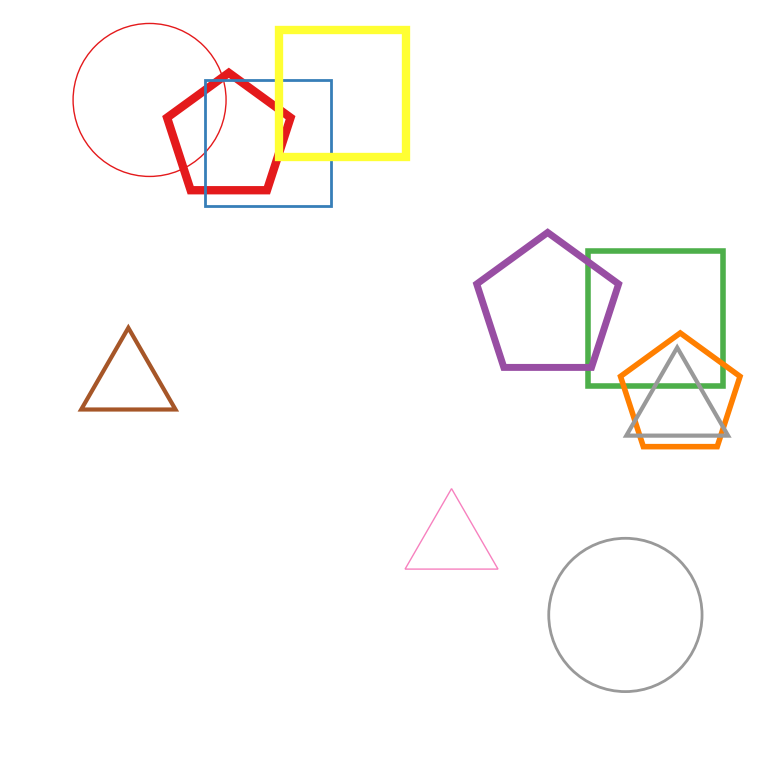[{"shape": "circle", "thickness": 0.5, "radius": 0.5, "center": [0.194, 0.87]}, {"shape": "pentagon", "thickness": 3, "radius": 0.42, "center": [0.297, 0.821]}, {"shape": "square", "thickness": 1, "radius": 0.41, "center": [0.349, 0.815]}, {"shape": "square", "thickness": 2, "radius": 0.44, "center": [0.851, 0.586]}, {"shape": "pentagon", "thickness": 2.5, "radius": 0.48, "center": [0.711, 0.601]}, {"shape": "pentagon", "thickness": 2, "radius": 0.41, "center": [0.883, 0.486]}, {"shape": "square", "thickness": 3, "radius": 0.41, "center": [0.445, 0.879]}, {"shape": "triangle", "thickness": 1.5, "radius": 0.35, "center": [0.167, 0.504]}, {"shape": "triangle", "thickness": 0.5, "radius": 0.35, "center": [0.586, 0.296]}, {"shape": "circle", "thickness": 1, "radius": 0.5, "center": [0.812, 0.201]}, {"shape": "triangle", "thickness": 1.5, "radius": 0.38, "center": [0.879, 0.472]}]